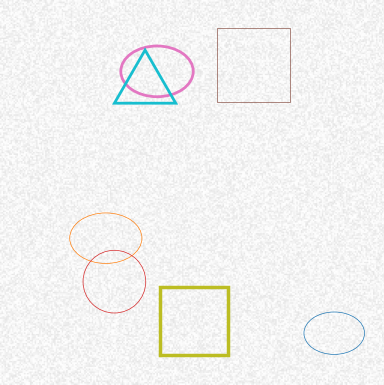[{"shape": "oval", "thickness": 0.5, "radius": 0.39, "center": [0.868, 0.135]}, {"shape": "oval", "thickness": 0.5, "radius": 0.47, "center": [0.275, 0.381]}, {"shape": "circle", "thickness": 0.5, "radius": 0.41, "center": [0.297, 0.268]}, {"shape": "square", "thickness": 0.5, "radius": 0.48, "center": [0.658, 0.831]}, {"shape": "oval", "thickness": 2, "radius": 0.47, "center": [0.408, 0.815]}, {"shape": "square", "thickness": 2.5, "radius": 0.44, "center": [0.504, 0.166]}, {"shape": "triangle", "thickness": 2, "radius": 0.46, "center": [0.377, 0.778]}]